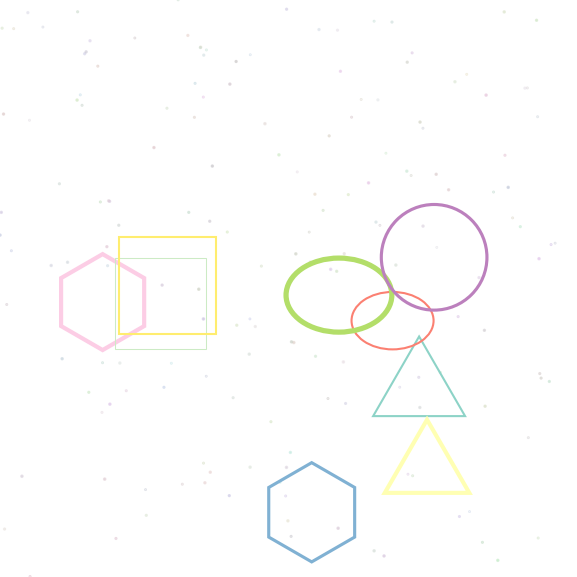[{"shape": "triangle", "thickness": 1, "radius": 0.46, "center": [0.726, 0.325]}, {"shape": "triangle", "thickness": 2, "radius": 0.42, "center": [0.739, 0.188]}, {"shape": "oval", "thickness": 1, "radius": 0.36, "center": [0.68, 0.444]}, {"shape": "hexagon", "thickness": 1.5, "radius": 0.43, "center": [0.54, 0.112]}, {"shape": "oval", "thickness": 2.5, "radius": 0.46, "center": [0.587, 0.488]}, {"shape": "hexagon", "thickness": 2, "radius": 0.42, "center": [0.178, 0.476]}, {"shape": "circle", "thickness": 1.5, "radius": 0.46, "center": [0.752, 0.554]}, {"shape": "square", "thickness": 0.5, "radius": 0.39, "center": [0.277, 0.474]}, {"shape": "square", "thickness": 1, "radius": 0.42, "center": [0.29, 0.505]}]